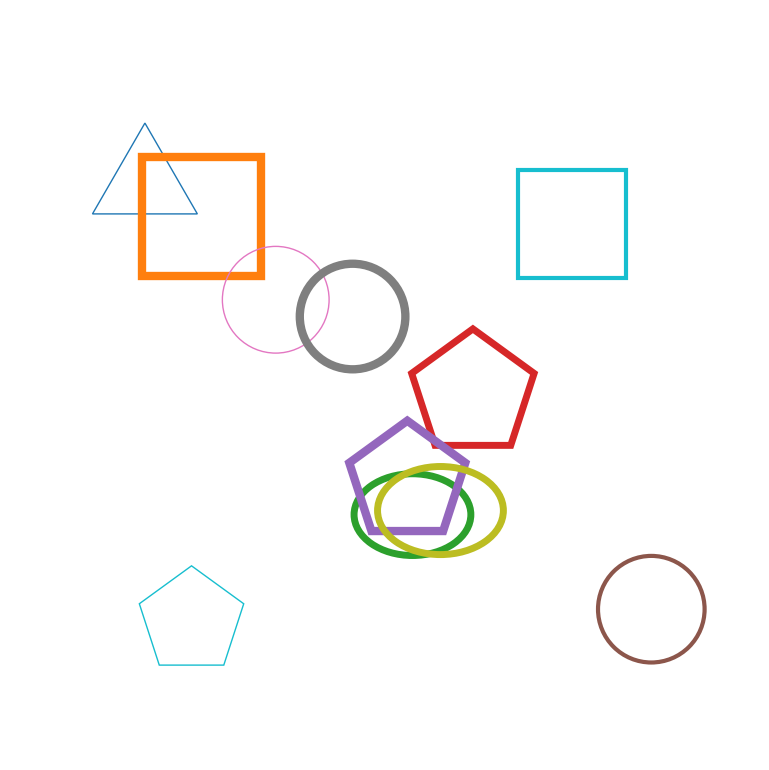[{"shape": "triangle", "thickness": 0.5, "radius": 0.39, "center": [0.188, 0.762]}, {"shape": "square", "thickness": 3, "radius": 0.39, "center": [0.262, 0.719]}, {"shape": "oval", "thickness": 2.5, "radius": 0.38, "center": [0.536, 0.332]}, {"shape": "pentagon", "thickness": 2.5, "radius": 0.42, "center": [0.614, 0.489]}, {"shape": "pentagon", "thickness": 3, "radius": 0.4, "center": [0.529, 0.374]}, {"shape": "circle", "thickness": 1.5, "radius": 0.35, "center": [0.846, 0.209]}, {"shape": "circle", "thickness": 0.5, "radius": 0.35, "center": [0.358, 0.611]}, {"shape": "circle", "thickness": 3, "radius": 0.34, "center": [0.458, 0.589]}, {"shape": "oval", "thickness": 2.5, "radius": 0.41, "center": [0.572, 0.337]}, {"shape": "square", "thickness": 1.5, "radius": 0.35, "center": [0.743, 0.709]}, {"shape": "pentagon", "thickness": 0.5, "radius": 0.36, "center": [0.249, 0.194]}]